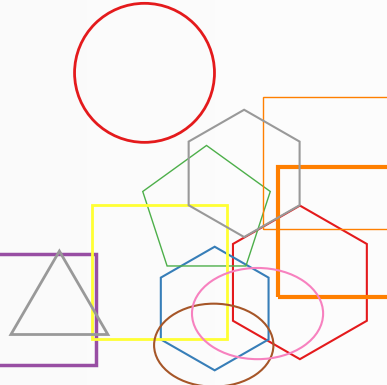[{"shape": "hexagon", "thickness": 1.5, "radius": 1.0, "center": [0.774, 0.267]}, {"shape": "circle", "thickness": 2, "radius": 0.9, "center": [0.373, 0.811]}, {"shape": "hexagon", "thickness": 1.5, "radius": 0.8, "center": [0.554, 0.199]}, {"shape": "pentagon", "thickness": 1, "radius": 0.87, "center": [0.533, 0.449]}, {"shape": "square", "thickness": 2.5, "radius": 0.73, "center": [0.103, 0.196]}, {"shape": "square", "thickness": 1, "radius": 0.85, "center": [0.85, 0.576]}, {"shape": "square", "thickness": 3, "radius": 0.84, "center": [0.886, 0.398]}, {"shape": "square", "thickness": 2, "radius": 0.87, "center": [0.412, 0.294]}, {"shape": "oval", "thickness": 1.5, "radius": 0.77, "center": [0.552, 0.103]}, {"shape": "oval", "thickness": 1.5, "radius": 0.85, "center": [0.665, 0.186]}, {"shape": "hexagon", "thickness": 1.5, "radius": 0.83, "center": [0.63, 0.55]}, {"shape": "triangle", "thickness": 2, "radius": 0.72, "center": [0.153, 0.203]}]